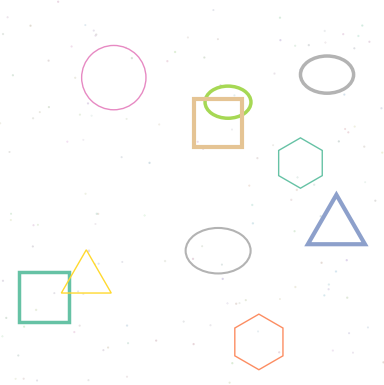[{"shape": "hexagon", "thickness": 1, "radius": 0.33, "center": [0.78, 0.577]}, {"shape": "square", "thickness": 2.5, "radius": 0.33, "center": [0.115, 0.229]}, {"shape": "hexagon", "thickness": 1, "radius": 0.36, "center": [0.672, 0.112]}, {"shape": "triangle", "thickness": 3, "radius": 0.43, "center": [0.874, 0.408]}, {"shape": "circle", "thickness": 1, "radius": 0.42, "center": [0.296, 0.798]}, {"shape": "oval", "thickness": 2.5, "radius": 0.3, "center": [0.592, 0.735]}, {"shape": "triangle", "thickness": 1, "radius": 0.37, "center": [0.224, 0.276]}, {"shape": "square", "thickness": 3, "radius": 0.31, "center": [0.566, 0.681]}, {"shape": "oval", "thickness": 1.5, "radius": 0.42, "center": [0.567, 0.349]}, {"shape": "oval", "thickness": 2.5, "radius": 0.35, "center": [0.849, 0.806]}]